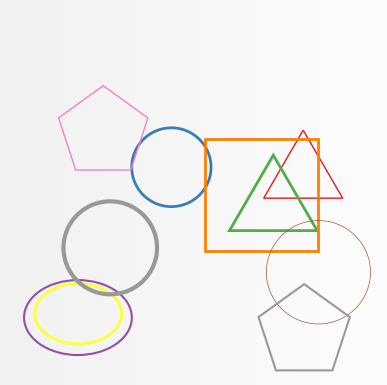[{"shape": "triangle", "thickness": 1, "radius": 0.59, "center": [0.782, 0.544]}, {"shape": "circle", "thickness": 2, "radius": 0.51, "center": [0.442, 0.566]}, {"shape": "triangle", "thickness": 2, "radius": 0.65, "center": [0.705, 0.466]}, {"shape": "oval", "thickness": 1.5, "radius": 0.7, "center": [0.201, 0.175]}, {"shape": "square", "thickness": 2, "radius": 0.73, "center": [0.675, 0.493]}, {"shape": "oval", "thickness": 2, "radius": 0.56, "center": [0.202, 0.185]}, {"shape": "circle", "thickness": 0.5, "radius": 0.67, "center": [0.822, 0.293]}, {"shape": "pentagon", "thickness": 1, "radius": 0.61, "center": [0.266, 0.656]}, {"shape": "circle", "thickness": 3, "radius": 0.6, "center": [0.285, 0.356]}, {"shape": "pentagon", "thickness": 1.5, "radius": 0.62, "center": [0.785, 0.138]}]